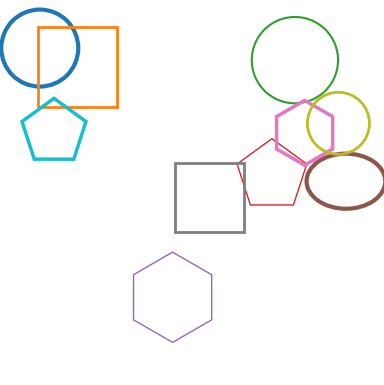[{"shape": "circle", "thickness": 3, "radius": 0.5, "center": [0.103, 0.875]}, {"shape": "square", "thickness": 2, "radius": 0.52, "center": [0.201, 0.827]}, {"shape": "circle", "thickness": 1.5, "radius": 0.56, "center": [0.766, 0.844]}, {"shape": "pentagon", "thickness": 1, "radius": 0.48, "center": [0.706, 0.545]}, {"shape": "hexagon", "thickness": 1, "radius": 0.59, "center": [0.448, 0.228]}, {"shape": "oval", "thickness": 3, "radius": 0.51, "center": [0.899, 0.529]}, {"shape": "hexagon", "thickness": 2.5, "radius": 0.42, "center": [0.791, 0.655]}, {"shape": "square", "thickness": 2, "radius": 0.45, "center": [0.543, 0.488]}, {"shape": "circle", "thickness": 2, "radius": 0.4, "center": [0.879, 0.68]}, {"shape": "pentagon", "thickness": 2.5, "radius": 0.44, "center": [0.14, 0.657]}]